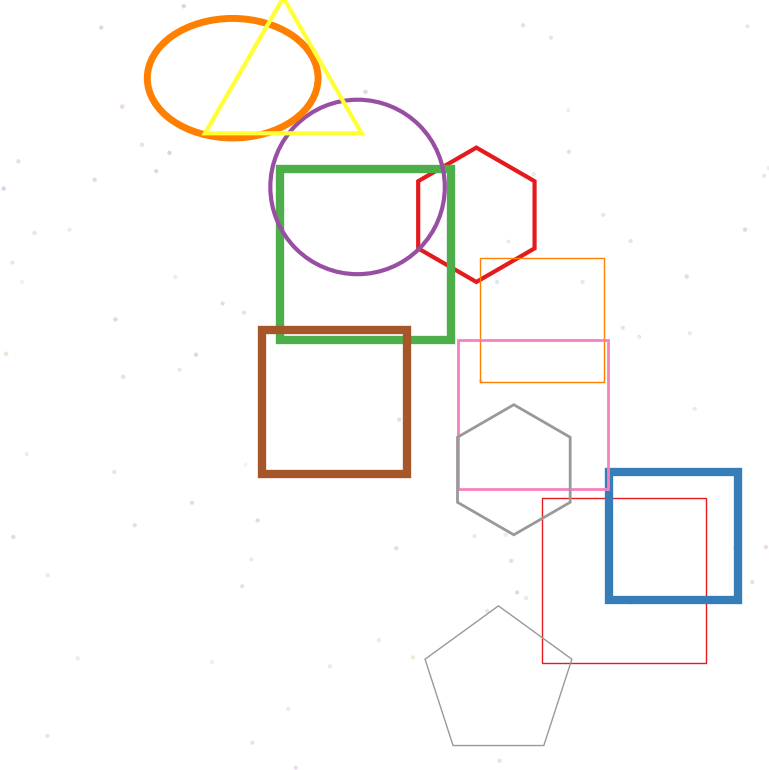[{"shape": "hexagon", "thickness": 1.5, "radius": 0.44, "center": [0.619, 0.721]}, {"shape": "square", "thickness": 0.5, "radius": 0.53, "center": [0.81, 0.246]}, {"shape": "square", "thickness": 3, "radius": 0.42, "center": [0.875, 0.304]}, {"shape": "square", "thickness": 3, "radius": 0.56, "center": [0.474, 0.669]}, {"shape": "circle", "thickness": 1.5, "radius": 0.57, "center": [0.464, 0.757]}, {"shape": "square", "thickness": 0.5, "radius": 0.4, "center": [0.704, 0.584]}, {"shape": "oval", "thickness": 2.5, "radius": 0.55, "center": [0.302, 0.898]}, {"shape": "triangle", "thickness": 1.5, "radius": 0.59, "center": [0.368, 0.886]}, {"shape": "square", "thickness": 3, "radius": 0.47, "center": [0.434, 0.477]}, {"shape": "square", "thickness": 1, "radius": 0.48, "center": [0.692, 0.462]}, {"shape": "hexagon", "thickness": 1, "radius": 0.42, "center": [0.667, 0.39]}, {"shape": "pentagon", "thickness": 0.5, "radius": 0.5, "center": [0.647, 0.113]}]